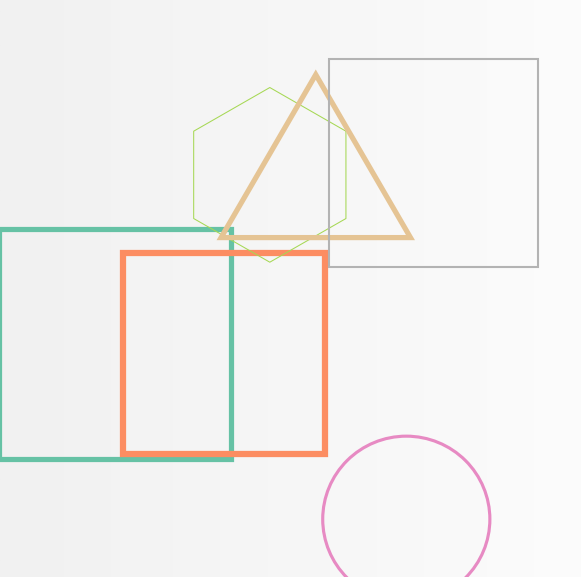[{"shape": "square", "thickness": 2.5, "radius": 1.0, "center": [0.198, 0.404]}, {"shape": "square", "thickness": 3, "radius": 0.87, "center": [0.385, 0.387]}, {"shape": "circle", "thickness": 1.5, "radius": 0.72, "center": [0.699, 0.1]}, {"shape": "hexagon", "thickness": 0.5, "radius": 0.76, "center": [0.464, 0.696]}, {"shape": "triangle", "thickness": 2.5, "radius": 0.94, "center": [0.543, 0.682]}, {"shape": "square", "thickness": 1, "radius": 0.9, "center": [0.746, 0.717]}]